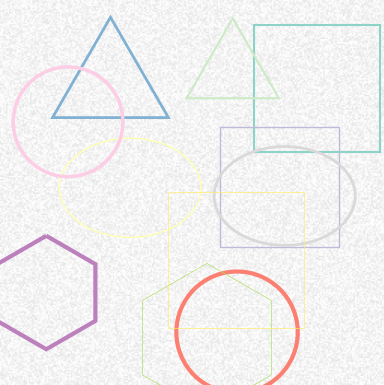[{"shape": "square", "thickness": 1.5, "radius": 0.82, "center": [0.824, 0.771]}, {"shape": "oval", "thickness": 1, "radius": 0.92, "center": [0.338, 0.512]}, {"shape": "square", "thickness": 1, "radius": 0.77, "center": [0.726, 0.514]}, {"shape": "circle", "thickness": 3, "radius": 0.79, "center": [0.616, 0.137]}, {"shape": "triangle", "thickness": 2, "radius": 0.87, "center": [0.287, 0.781]}, {"shape": "hexagon", "thickness": 0.5, "radius": 0.97, "center": [0.537, 0.123]}, {"shape": "circle", "thickness": 2.5, "radius": 0.71, "center": [0.177, 0.684]}, {"shape": "oval", "thickness": 2, "radius": 0.92, "center": [0.739, 0.491]}, {"shape": "hexagon", "thickness": 3, "radius": 0.74, "center": [0.12, 0.24]}, {"shape": "triangle", "thickness": 1.5, "radius": 0.69, "center": [0.605, 0.814]}, {"shape": "square", "thickness": 0.5, "radius": 0.88, "center": [0.613, 0.325]}]